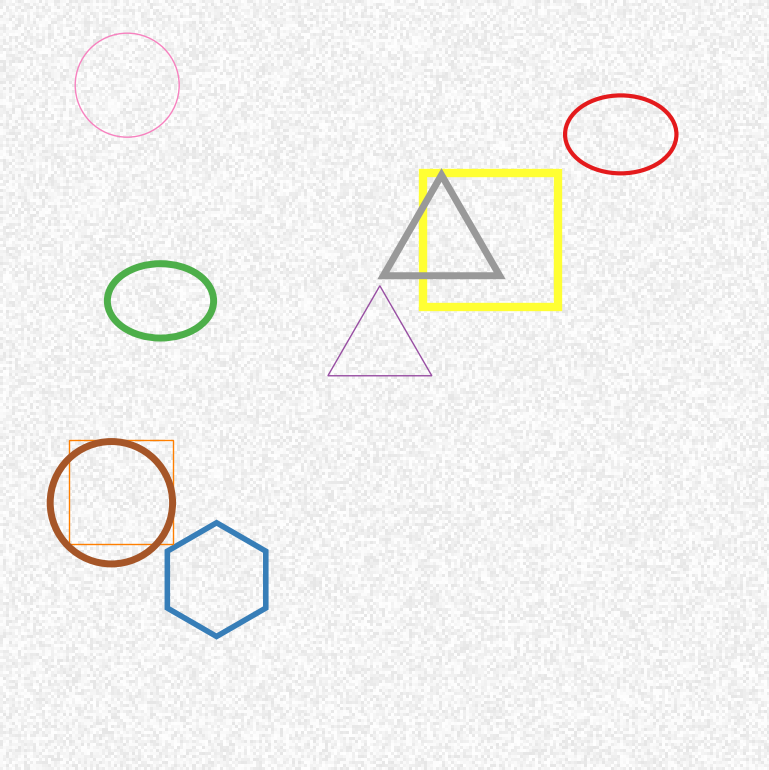[{"shape": "oval", "thickness": 1.5, "radius": 0.36, "center": [0.806, 0.825]}, {"shape": "hexagon", "thickness": 2, "radius": 0.37, "center": [0.281, 0.247]}, {"shape": "oval", "thickness": 2.5, "radius": 0.34, "center": [0.208, 0.609]}, {"shape": "triangle", "thickness": 0.5, "radius": 0.39, "center": [0.493, 0.551]}, {"shape": "square", "thickness": 0.5, "radius": 0.34, "center": [0.157, 0.361]}, {"shape": "square", "thickness": 3, "radius": 0.44, "center": [0.637, 0.689]}, {"shape": "circle", "thickness": 2.5, "radius": 0.4, "center": [0.145, 0.347]}, {"shape": "circle", "thickness": 0.5, "radius": 0.34, "center": [0.165, 0.889]}, {"shape": "triangle", "thickness": 2.5, "radius": 0.44, "center": [0.573, 0.686]}]